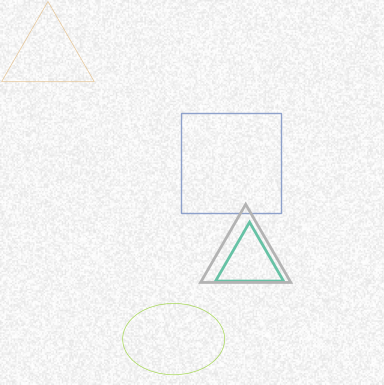[{"shape": "triangle", "thickness": 2, "radius": 0.51, "center": [0.648, 0.321]}, {"shape": "square", "thickness": 1, "radius": 0.65, "center": [0.601, 0.576]}, {"shape": "oval", "thickness": 0.5, "radius": 0.66, "center": [0.451, 0.119]}, {"shape": "triangle", "thickness": 0.5, "radius": 0.7, "center": [0.125, 0.857]}, {"shape": "triangle", "thickness": 2, "radius": 0.68, "center": [0.638, 0.334]}]